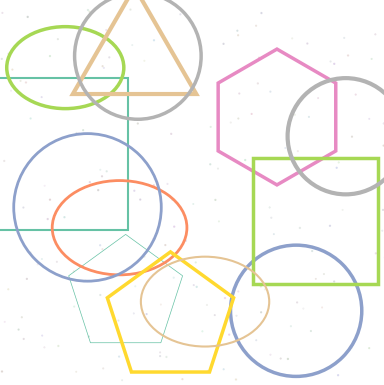[{"shape": "square", "thickness": 1.5, "radius": 0.99, "center": [0.135, 0.6]}, {"shape": "pentagon", "thickness": 0.5, "radius": 0.78, "center": [0.326, 0.236]}, {"shape": "oval", "thickness": 2, "radius": 0.87, "center": [0.311, 0.409]}, {"shape": "circle", "thickness": 2, "radius": 0.96, "center": [0.227, 0.461]}, {"shape": "circle", "thickness": 2.5, "radius": 0.85, "center": [0.769, 0.193]}, {"shape": "hexagon", "thickness": 2.5, "radius": 0.88, "center": [0.719, 0.696]}, {"shape": "oval", "thickness": 2.5, "radius": 0.76, "center": [0.17, 0.824]}, {"shape": "square", "thickness": 2.5, "radius": 0.82, "center": [0.819, 0.425]}, {"shape": "pentagon", "thickness": 2.5, "radius": 0.86, "center": [0.443, 0.173]}, {"shape": "triangle", "thickness": 3, "radius": 0.93, "center": [0.35, 0.848]}, {"shape": "oval", "thickness": 1.5, "radius": 0.83, "center": [0.533, 0.217]}, {"shape": "circle", "thickness": 2.5, "radius": 0.82, "center": [0.358, 0.855]}, {"shape": "circle", "thickness": 3, "radius": 0.75, "center": [0.898, 0.646]}]